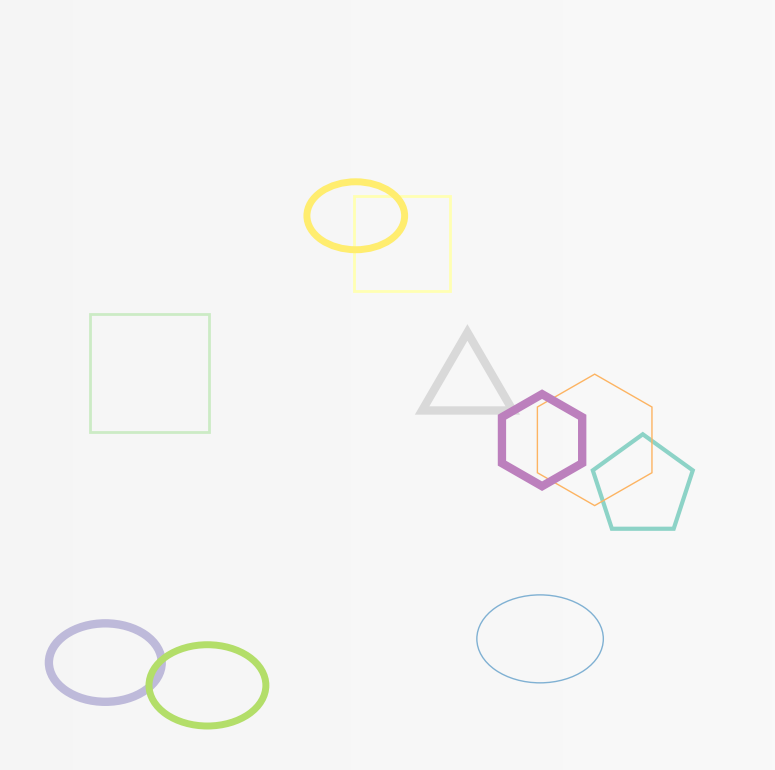[{"shape": "pentagon", "thickness": 1.5, "radius": 0.34, "center": [0.829, 0.368]}, {"shape": "square", "thickness": 1, "radius": 0.31, "center": [0.518, 0.684]}, {"shape": "oval", "thickness": 3, "radius": 0.36, "center": [0.136, 0.14]}, {"shape": "oval", "thickness": 0.5, "radius": 0.41, "center": [0.697, 0.17]}, {"shape": "hexagon", "thickness": 0.5, "radius": 0.43, "center": [0.767, 0.429]}, {"shape": "oval", "thickness": 2.5, "radius": 0.38, "center": [0.268, 0.11]}, {"shape": "triangle", "thickness": 3, "radius": 0.34, "center": [0.603, 0.501]}, {"shape": "hexagon", "thickness": 3, "radius": 0.3, "center": [0.699, 0.428]}, {"shape": "square", "thickness": 1, "radius": 0.38, "center": [0.193, 0.515]}, {"shape": "oval", "thickness": 2.5, "radius": 0.32, "center": [0.459, 0.72]}]